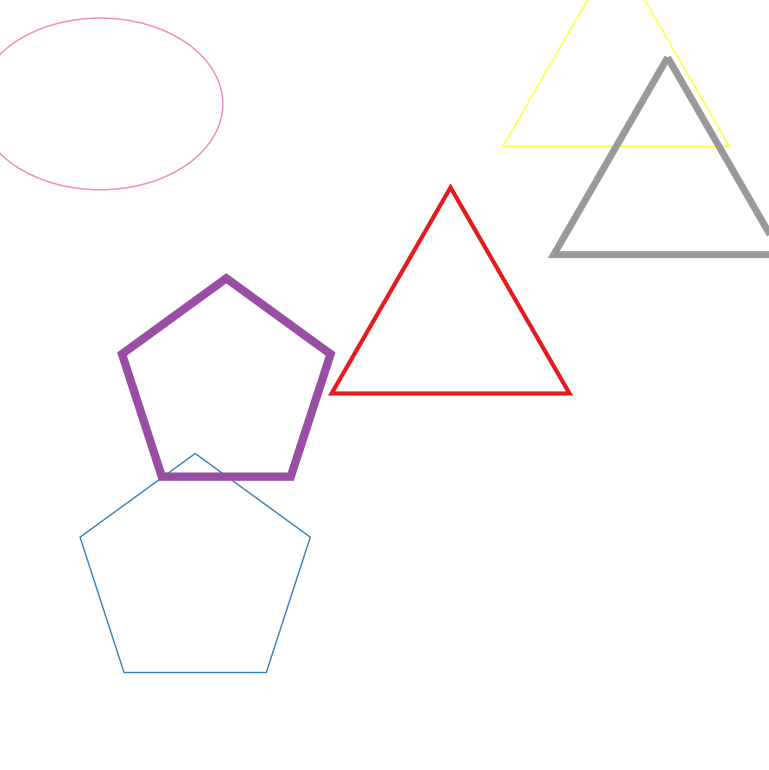[{"shape": "triangle", "thickness": 1.5, "radius": 0.89, "center": [0.585, 0.578]}, {"shape": "pentagon", "thickness": 0.5, "radius": 0.79, "center": [0.253, 0.254]}, {"shape": "pentagon", "thickness": 3, "radius": 0.71, "center": [0.294, 0.496]}, {"shape": "triangle", "thickness": 0.5, "radius": 0.85, "center": [0.8, 0.895]}, {"shape": "oval", "thickness": 0.5, "radius": 0.8, "center": [0.13, 0.865]}, {"shape": "triangle", "thickness": 2.5, "radius": 0.85, "center": [0.867, 0.755]}]